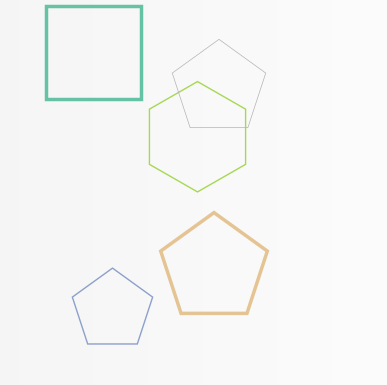[{"shape": "square", "thickness": 2.5, "radius": 0.61, "center": [0.241, 0.863]}, {"shape": "pentagon", "thickness": 1, "radius": 0.54, "center": [0.29, 0.195]}, {"shape": "hexagon", "thickness": 1, "radius": 0.72, "center": [0.51, 0.645]}, {"shape": "pentagon", "thickness": 2.5, "radius": 0.72, "center": [0.552, 0.303]}, {"shape": "pentagon", "thickness": 0.5, "radius": 0.63, "center": [0.565, 0.771]}]